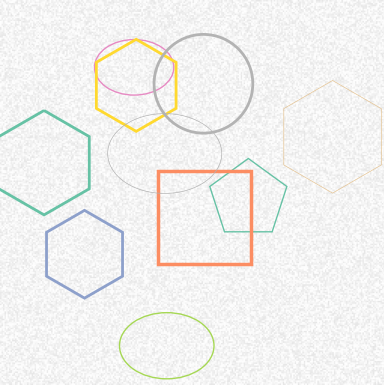[{"shape": "hexagon", "thickness": 2, "radius": 0.68, "center": [0.114, 0.577]}, {"shape": "pentagon", "thickness": 1, "radius": 0.53, "center": [0.645, 0.483]}, {"shape": "square", "thickness": 2.5, "radius": 0.6, "center": [0.531, 0.435]}, {"shape": "hexagon", "thickness": 2, "radius": 0.57, "center": [0.22, 0.34]}, {"shape": "oval", "thickness": 1, "radius": 0.51, "center": [0.348, 0.825]}, {"shape": "oval", "thickness": 1, "radius": 0.61, "center": [0.433, 0.102]}, {"shape": "hexagon", "thickness": 2, "radius": 0.6, "center": [0.354, 0.778]}, {"shape": "hexagon", "thickness": 0.5, "radius": 0.73, "center": [0.864, 0.645]}, {"shape": "circle", "thickness": 2, "radius": 0.64, "center": [0.528, 0.782]}, {"shape": "oval", "thickness": 0.5, "radius": 0.74, "center": [0.428, 0.601]}]